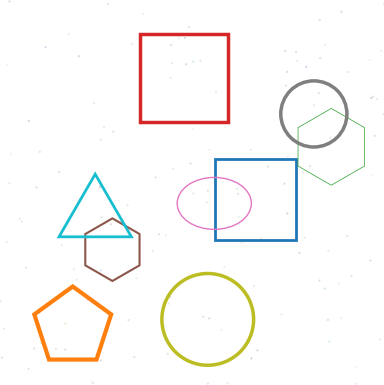[{"shape": "square", "thickness": 2, "radius": 0.53, "center": [0.664, 0.482]}, {"shape": "pentagon", "thickness": 3, "radius": 0.52, "center": [0.189, 0.151]}, {"shape": "hexagon", "thickness": 0.5, "radius": 0.5, "center": [0.86, 0.619]}, {"shape": "square", "thickness": 2.5, "radius": 0.57, "center": [0.477, 0.797]}, {"shape": "hexagon", "thickness": 1.5, "radius": 0.41, "center": [0.292, 0.351]}, {"shape": "oval", "thickness": 1, "radius": 0.48, "center": [0.557, 0.472]}, {"shape": "circle", "thickness": 2.5, "radius": 0.43, "center": [0.815, 0.704]}, {"shape": "circle", "thickness": 2.5, "radius": 0.6, "center": [0.54, 0.17]}, {"shape": "triangle", "thickness": 2, "radius": 0.54, "center": [0.247, 0.439]}]